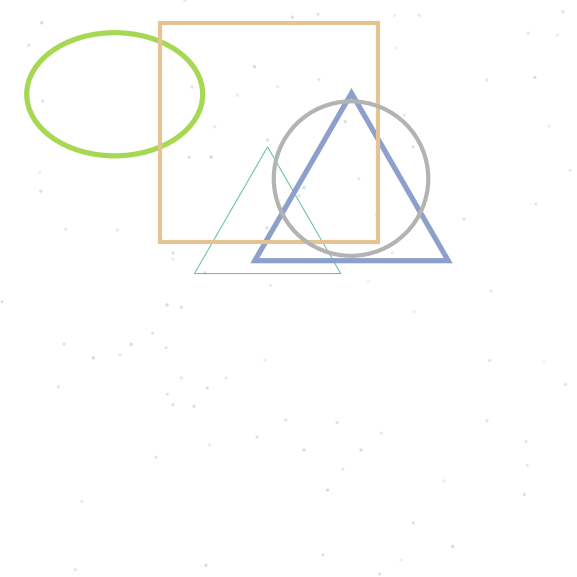[{"shape": "triangle", "thickness": 0.5, "radius": 0.73, "center": [0.463, 0.599]}, {"shape": "triangle", "thickness": 2.5, "radius": 0.97, "center": [0.609, 0.644]}, {"shape": "oval", "thickness": 2.5, "radius": 0.76, "center": [0.199, 0.836]}, {"shape": "square", "thickness": 2, "radius": 0.94, "center": [0.465, 0.77]}, {"shape": "circle", "thickness": 2, "radius": 0.67, "center": [0.608, 0.69]}]